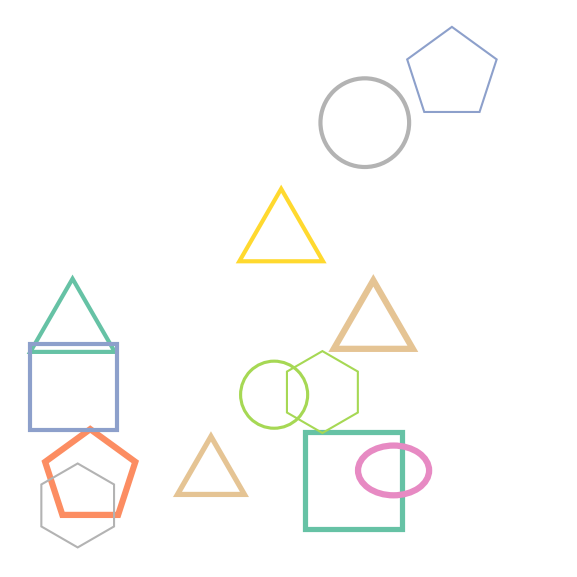[{"shape": "square", "thickness": 2.5, "radius": 0.42, "center": [0.613, 0.167]}, {"shape": "triangle", "thickness": 2, "radius": 0.42, "center": [0.126, 0.432]}, {"shape": "pentagon", "thickness": 3, "radius": 0.41, "center": [0.156, 0.174]}, {"shape": "pentagon", "thickness": 1, "radius": 0.41, "center": [0.783, 0.871]}, {"shape": "square", "thickness": 2, "radius": 0.37, "center": [0.128, 0.329]}, {"shape": "oval", "thickness": 3, "radius": 0.31, "center": [0.682, 0.185]}, {"shape": "circle", "thickness": 1.5, "radius": 0.29, "center": [0.475, 0.316]}, {"shape": "hexagon", "thickness": 1, "radius": 0.35, "center": [0.558, 0.32]}, {"shape": "triangle", "thickness": 2, "radius": 0.42, "center": [0.487, 0.589]}, {"shape": "triangle", "thickness": 2.5, "radius": 0.33, "center": [0.365, 0.176]}, {"shape": "triangle", "thickness": 3, "radius": 0.4, "center": [0.646, 0.435]}, {"shape": "hexagon", "thickness": 1, "radius": 0.36, "center": [0.135, 0.124]}, {"shape": "circle", "thickness": 2, "radius": 0.38, "center": [0.632, 0.787]}]